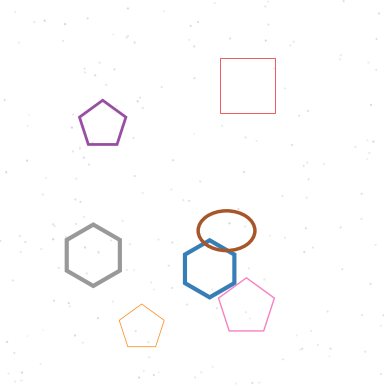[{"shape": "square", "thickness": 0.5, "radius": 0.36, "center": [0.643, 0.777]}, {"shape": "hexagon", "thickness": 3, "radius": 0.37, "center": [0.545, 0.302]}, {"shape": "pentagon", "thickness": 2, "radius": 0.32, "center": [0.267, 0.676]}, {"shape": "pentagon", "thickness": 0.5, "radius": 0.31, "center": [0.368, 0.149]}, {"shape": "oval", "thickness": 2.5, "radius": 0.37, "center": [0.588, 0.401]}, {"shape": "pentagon", "thickness": 1, "radius": 0.38, "center": [0.64, 0.202]}, {"shape": "hexagon", "thickness": 3, "radius": 0.4, "center": [0.242, 0.337]}]